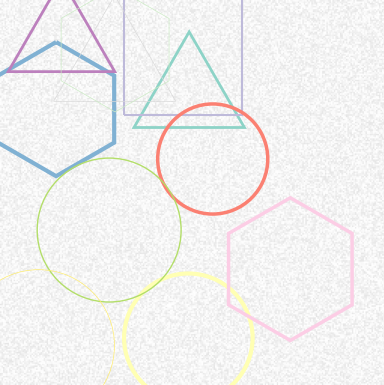[{"shape": "triangle", "thickness": 2, "radius": 0.83, "center": [0.491, 0.752]}, {"shape": "circle", "thickness": 3, "radius": 0.83, "center": [0.489, 0.123]}, {"shape": "square", "thickness": 1.5, "radius": 0.77, "center": [0.476, 0.855]}, {"shape": "circle", "thickness": 2.5, "radius": 0.71, "center": [0.553, 0.587]}, {"shape": "hexagon", "thickness": 3, "radius": 0.87, "center": [0.146, 0.717]}, {"shape": "circle", "thickness": 1, "radius": 0.93, "center": [0.284, 0.402]}, {"shape": "hexagon", "thickness": 2.5, "radius": 0.93, "center": [0.754, 0.301]}, {"shape": "triangle", "thickness": 0.5, "radius": 0.92, "center": [0.298, 0.828]}, {"shape": "triangle", "thickness": 2, "radius": 0.8, "center": [0.16, 0.894]}, {"shape": "hexagon", "thickness": 0.5, "radius": 0.81, "center": [0.299, 0.871]}, {"shape": "circle", "thickness": 0.5, "radius": 0.99, "center": [0.1, 0.102]}]